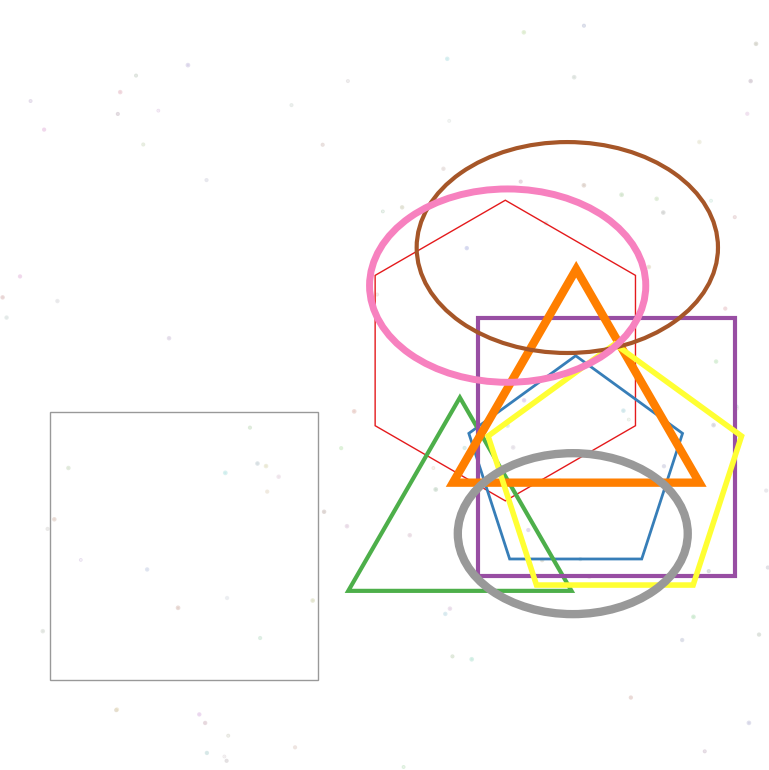[{"shape": "hexagon", "thickness": 0.5, "radius": 0.98, "center": [0.656, 0.545]}, {"shape": "pentagon", "thickness": 1, "radius": 0.73, "center": [0.748, 0.392]}, {"shape": "triangle", "thickness": 1.5, "radius": 0.84, "center": [0.597, 0.316]}, {"shape": "square", "thickness": 1.5, "radius": 0.84, "center": [0.787, 0.419]}, {"shape": "triangle", "thickness": 3, "radius": 0.92, "center": [0.748, 0.466]}, {"shape": "pentagon", "thickness": 2, "radius": 0.87, "center": [0.798, 0.38]}, {"shape": "oval", "thickness": 1.5, "radius": 0.98, "center": [0.737, 0.679]}, {"shape": "oval", "thickness": 2.5, "radius": 0.9, "center": [0.659, 0.629]}, {"shape": "square", "thickness": 0.5, "radius": 0.87, "center": [0.239, 0.291]}, {"shape": "oval", "thickness": 3, "radius": 0.75, "center": [0.744, 0.307]}]